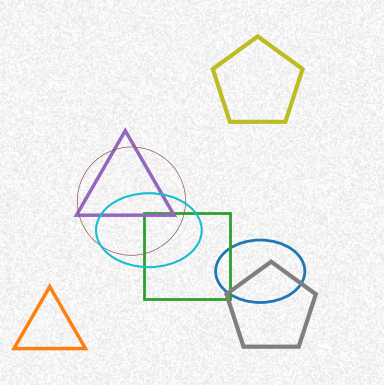[{"shape": "oval", "thickness": 2, "radius": 0.58, "center": [0.676, 0.295]}, {"shape": "triangle", "thickness": 2.5, "radius": 0.54, "center": [0.129, 0.148]}, {"shape": "square", "thickness": 2, "radius": 0.56, "center": [0.487, 0.334]}, {"shape": "triangle", "thickness": 2.5, "radius": 0.73, "center": [0.325, 0.514]}, {"shape": "circle", "thickness": 0.5, "radius": 0.7, "center": [0.341, 0.478]}, {"shape": "pentagon", "thickness": 3, "radius": 0.61, "center": [0.704, 0.198]}, {"shape": "pentagon", "thickness": 3, "radius": 0.61, "center": [0.669, 0.783]}, {"shape": "oval", "thickness": 1.5, "radius": 0.69, "center": [0.387, 0.402]}]